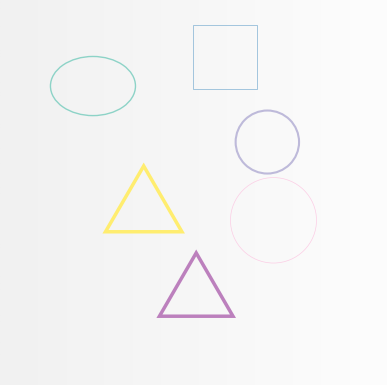[{"shape": "oval", "thickness": 1, "radius": 0.55, "center": [0.24, 0.777]}, {"shape": "circle", "thickness": 1.5, "radius": 0.41, "center": [0.69, 0.631]}, {"shape": "square", "thickness": 0.5, "radius": 0.42, "center": [0.581, 0.852]}, {"shape": "circle", "thickness": 0.5, "radius": 0.55, "center": [0.706, 0.428]}, {"shape": "triangle", "thickness": 2.5, "radius": 0.55, "center": [0.506, 0.233]}, {"shape": "triangle", "thickness": 2.5, "radius": 0.57, "center": [0.371, 0.455]}]